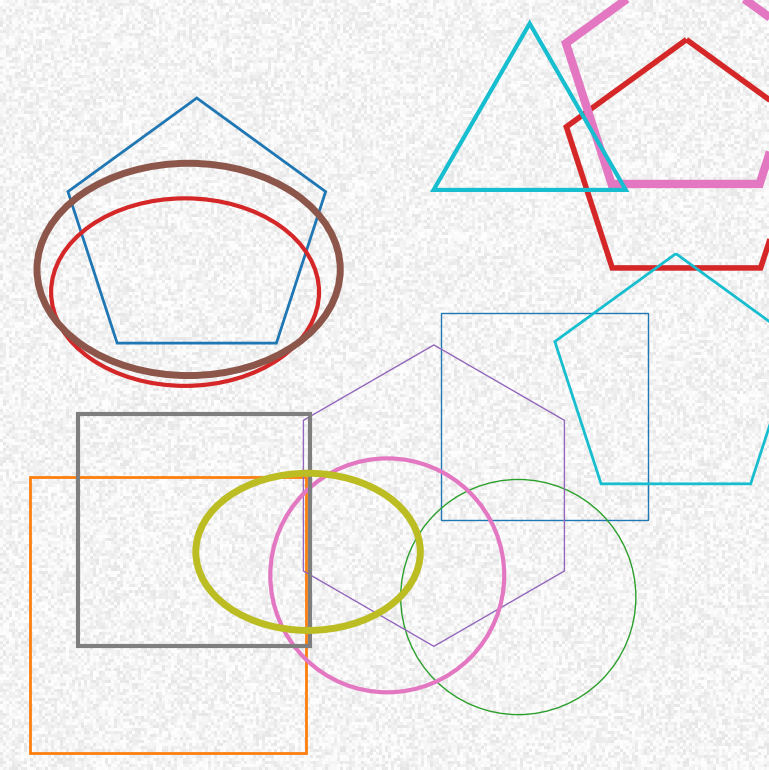[{"shape": "square", "thickness": 0.5, "radius": 0.67, "center": [0.707, 0.459]}, {"shape": "pentagon", "thickness": 1, "radius": 0.88, "center": [0.256, 0.697]}, {"shape": "square", "thickness": 1, "radius": 0.9, "center": [0.218, 0.201]}, {"shape": "circle", "thickness": 0.5, "radius": 0.76, "center": [0.673, 0.225]}, {"shape": "pentagon", "thickness": 2, "radius": 0.82, "center": [0.891, 0.785]}, {"shape": "oval", "thickness": 1.5, "radius": 0.87, "center": [0.24, 0.621]}, {"shape": "hexagon", "thickness": 0.5, "radius": 0.98, "center": [0.564, 0.356]}, {"shape": "oval", "thickness": 2.5, "radius": 0.98, "center": [0.245, 0.65]}, {"shape": "pentagon", "thickness": 3, "radius": 0.82, "center": [0.89, 0.893]}, {"shape": "circle", "thickness": 1.5, "radius": 0.76, "center": [0.503, 0.253]}, {"shape": "square", "thickness": 1.5, "radius": 0.75, "center": [0.252, 0.312]}, {"shape": "oval", "thickness": 2.5, "radius": 0.73, "center": [0.4, 0.283]}, {"shape": "triangle", "thickness": 1.5, "radius": 0.72, "center": [0.688, 0.825]}, {"shape": "pentagon", "thickness": 1, "radius": 0.83, "center": [0.878, 0.505]}]